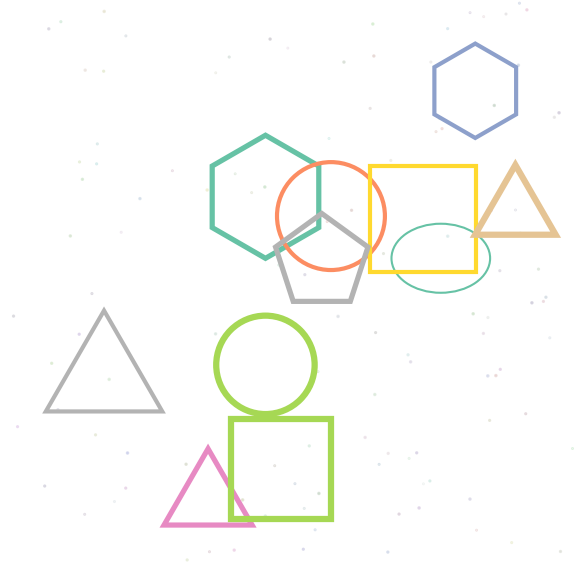[{"shape": "hexagon", "thickness": 2.5, "radius": 0.53, "center": [0.46, 0.658]}, {"shape": "oval", "thickness": 1, "radius": 0.43, "center": [0.763, 0.552]}, {"shape": "circle", "thickness": 2, "radius": 0.47, "center": [0.573, 0.625]}, {"shape": "hexagon", "thickness": 2, "radius": 0.41, "center": [0.823, 0.842]}, {"shape": "triangle", "thickness": 2.5, "radius": 0.44, "center": [0.36, 0.134]}, {"shape": "square", "thickness": 3, "radius": 0.43, "center": [0.486, 0.187]}, {"shape": "circle", "thickness": 3, "radius": 0.43, "center": [0.46, 0.367]}, {"shape": "square", "thickness": 2, "radius": 0.46, "center": [0.732, 0.62]}, {"shape": "triangle", "thickness": 3, "radius": 0.4, "center": [0.892, 0.633]}, {"shape": "triangle", "thickness": 2, "radius": 0.58, "center": [0.18, 0.345]}, {"shape": "pentagon", "thickness": 2.5, "radius": 0.42, "center": [0.557, 0.545]}]